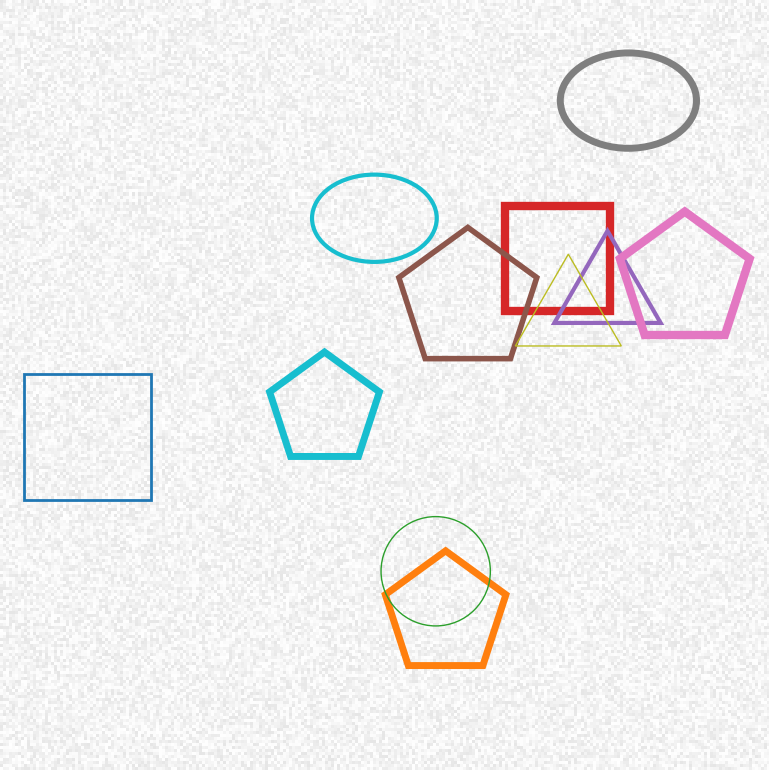[{"shape": "square", "thickness": 1, "radius": 0.41, "center": [0.114, 0.432]}, {"shape": "pentagon", "thickness": 2.5, "radius": 0.41, "center": [0.579, 0.202]}, {"shape": "circle", "thickness": 0.5, "radius": 0.35, "center": [0.566, 0.258]}, {"shape": "square", "thickness": 3, "radius": 0.34, "center": [0.724, 0.664]}, {"shape": "triangle", "thickness": 1.5, "radius": 0.4, "center": [0.789, 0.62]}, {"shape": "pentagon", "thickness": 2, "radius": 0.47, "center": [0.608, 0.61]}, {"shape": "pentagon", "thickness": 3, "radius": 0.44, "center": [0.889, 0.637]}, {"shape": "oval", "thickness": 2.5, "radius": 0.44, "center": [0.816, 0.869]}, {"shape": "triangle", "thickness": 0.5, "radius": 0.4, "center": [0.738, 0.59]}, {"shape": "oval", "thickness": 1.5, "radius": 0.4, "center": [0.486, 0.717]}, {"shape": "pentagon", "thickness": 2.5, "radius": 0.37, "center": [0.421, 0.468]}]